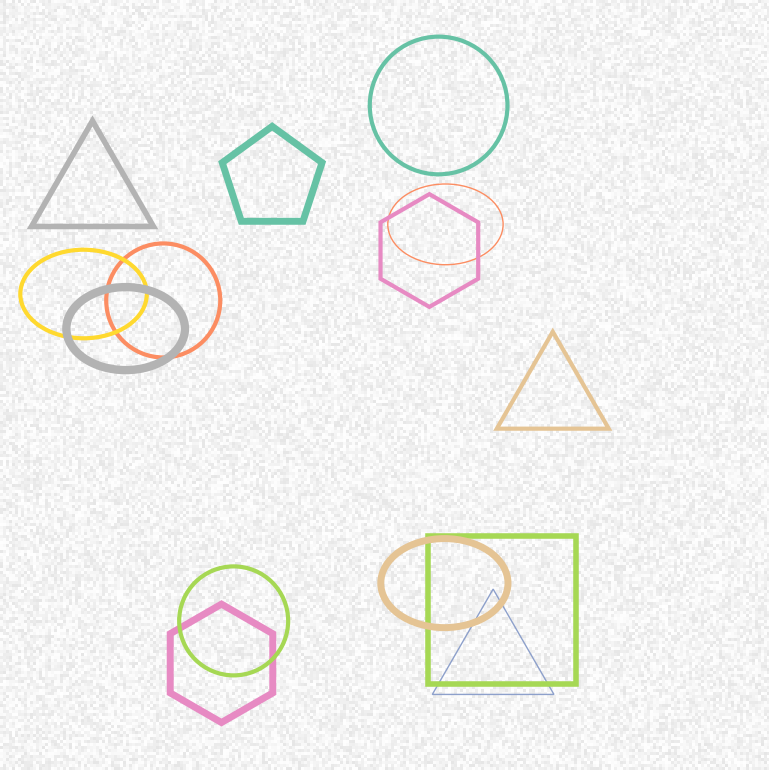[{"shape": "pentagon", "thickness": 2.5, "radius": 0.34, "center": [0.353, 0.768]}, {"shape": "circle", "thickness": 1.5, "radius": 0.45, "center": [0.57, 0.863]}, {"shape": "oval", "thickness": 0.5, "radius": 0.37, "center": [0.579, 0.709]}, {"shape": "circle", "thickness": 1.5, "radius": 0.37, "center": [0.212, 0.61]}, {"shape": "triangle", "thickness": 0.5, "radius": 0.46, "center": [0.64, 0.144]}, {"shape": "hexagon", "thickness": 2.5, "radius": 0.38, "center": [0.288, 0.139]}, {"shape": "hexagon", "thickness": 1.5, "radius": 0.37, "center": [0.558, 0.675]}, {"shape": "circle", "thickness": 1.5, "radius": 0.35, "center": [0.303, 0.194]}, {"shape": "square", "thickness": 2, "radius": 0.48, "center": [0.652, 0.208]}, {"shape": "oval", "thickness": 1.5, "radius": 0.41, "center": [0.109, 0.618]}, {"shape": "oval", "thickness": 2.5, "radius": 0.41, "center": [0.577, 0.243]}, {"shape": "triangle", "thickness": 1.5, "radius": 0.42, "center": [0.718, 0.485]}, {"shape": "oval", "thickness": 3, "radius": 0.39, "center": [0.163, 0.573]}, {"shape": "triangle", "thickness": 2, "radius": 0.46, "center": [0.12, 0.752]}]